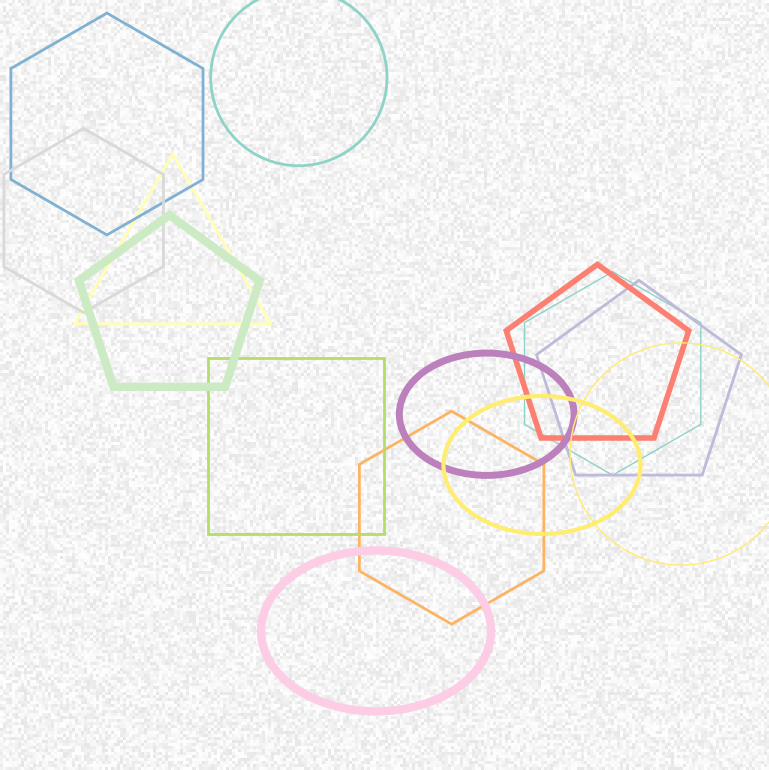[{"shape": "circle", "thickness": 1, "radius": 0.57, "center": [0.388, 0.899]}, {"shape": "hexagon", "thickness": 0.5, "radius": 0.66, "center": [0.796, 0.515]}, {"shape": "triangle", "thickness": 1, "radius": 0.74, "center": [0.224, 0.653]}, {"shape": "pentagon", "thickness": 1, "radius": 0.7, "center": [0.83, 0.496]}, {"shape": "pentagon", "thickness": 2, "radius": 0.62, "center": [0.776, 0.532]}, {"shape": "hexagon", "thickness": 1, "radius": 0.72, "center": [0.139, 0.839]}, {"shape": "hexagon", "thickness": 1, "radius": 0.69, "center": [0.586, 0.328]}, {"shape": "square", "thickness": 1, "radius": 0.57, "center": [0.385, 0.421]}, {"shape": "oval", "thickness": 3, "radius": 0.75, "center": [0.488, 0.181]}, {"shape": "hexagon", "thickness": 1, "radius": 0.6, "center": [0.109, 0.714]}, {"shape": "oval", "thickness": 2.5, "radius": 0.57, "center": [0.632, 0.462]}, {"shape": "pentagon", "thickness": 3, "radius": 0.62, "center": [0.22, 0.597]}, {"shape": "circle", "thickness": 0.5, "radius": 0.72, "center": [0.885, 0.41]}, {"shape": "oval", "thickness": 1.5, "radius": 0.64, "center": [0.704, 0.396]}]